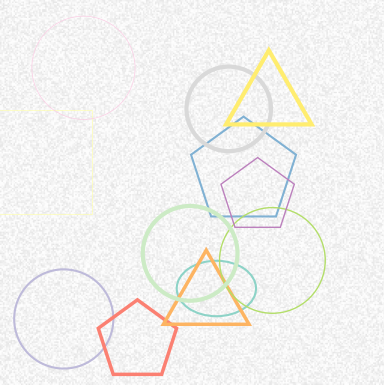[{"shape": "oval", "thickness": 1.5, "radius": 0.51, "center": [0.562, 0.251]}, {"shape": "square", "thickness": 0.5, "radius": 0.68, "center": [0.105, 0.578]}, {"shape": "circle", "thickness": 1.5, "radius": 0.64, "center": [0.166, 0.172]}, {"shape": "pentagon", "thickness": 2.5, "radius": 0.53, "center": [0.357, 0.114]}, {"shape": "pentagon", "thickness": 1.5, "radius": 0.72, "center": [0.633, 0.554]}, {"shape": "triangle", "thickness": 2.5, "radius": 0.64, "center": [0.536, 0.222]}, {"shape": "circle", "thickness": 1, "radius": 0.69, "center": [0.708, 0.324]}, {"shape": "circle", "thickness": 0.5, "radius": 0.67, "center": [0.217, 0.824]}, {"shape": "circle", "thickness": 3, "radius": 0.55, "center": [0.594, 0.717]}, {"shape": "pentagon", "thickness": 1, "radius": 0.5, "center": [0.669, 0.491]}, {"shape": "circle", "thickness": 3, "radius": 0.62, "center": [0.494, 0.342]}, {"shape": "triangle", "thickness": 3, "radius": 0.64, "center": [0.698, 0.741]}]